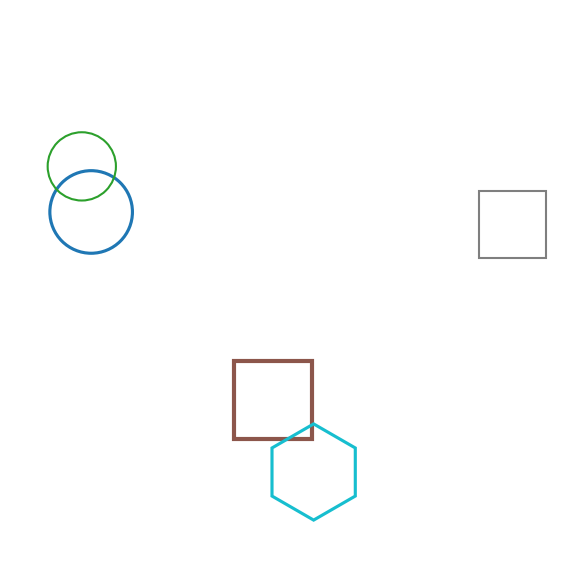[{"shape": "circle", "thickness": 1.5, "radius": 0.36, "center": [0.158, 0.632]}, {"shape": "circle", "thickness": 1, "radius": 0.3, "center": [0.142, 0.711]}, {"shape": "square", "thickness": 2, "radius": 0.34, "center": [0.472, 0.307]}, {"shape": "square", "thickness": 1, "radius": 0.29, "center": [0.887, 0.61]}, {"shape": "hexagon", "thickness": 1.5, "radius": 0.42, "center": [0.543, 0.182]}]